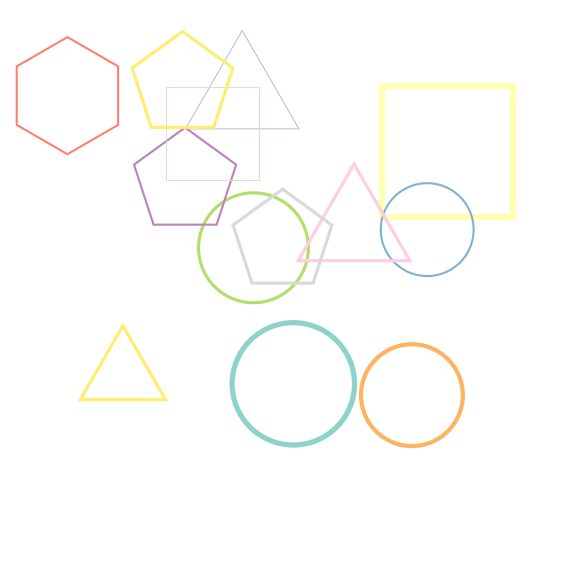[{"shape": "circle", "thickness": 2.5, "radius": 0.53, "center": [0.508, 0.334]}, {"shape": "square", "thickness": 3, "radius": 0.57, "center": [0.774, 0.736]}, {"shape": "triangle", "thickness": 0.5, "radius": 0.57, "center": [0.419, 0.833]}, {"shape": "hexagon", "thickness": 1, "radius": 0.51, "center": [0.117, 0.834]}, {"shape": "circle", "thickness": 1, "radius": 0.4, "center": [0.74, 0.602]}, {"shape": "circle", "thickness": 2, "radius": 0.44, "center": [0.713, 0.315]}, {"shape": "circle", "thickness": 1.5, "radius": 0.48, "center": [0.439, 0.57]}, {"shape": "triangle", "thickness": 1.5, "radius": 0.56, "center": [0.613, 0.603]}, {"shape": "pentagon", "thickness": 1.5, "radius": 0.45, "center": [0.489, 0.582]}, {"shape": "pentagon", "thickness": 1, "radius": 0.46, "center": [0.32, 0.685]}, {"shape": "square", "thickness": 0.5, "radius": 0.4, "center": [0.368, 0.767]}, {"shape": "pentagon", "thickness": 1.5, "radius": 0.46, "center": [0.316, 0.853]}, {"shape": "triangle", "thickness": 1.5, "radius": 0.43, "center": [0.213, 0.35]}]